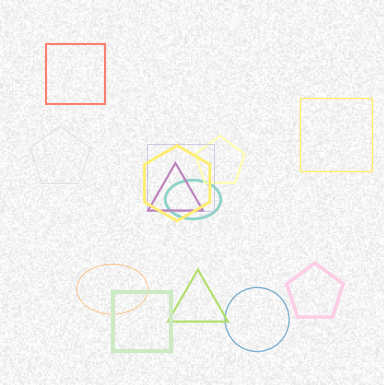[{"shape": "oval", "thickness": 2, "radius": 0.36, "center": [0.501, 0.482]}, {"shape": "pentagon", "thickness": 1.5, "radius": 0.34, "center": [0.572, 0.58]}, {"shape": "square", "thickness": 0.5, "radius": 0.44, "center": [0.468, 0.538]}, {"shape": "square", "thickness": 1.5, "radius": 0.39, "center": [0.196, 0.808]}, {"shape": "circle", "thickness": 1, "radius": 0.42, "center": [0.668, 0.17]}, {"shape": "oval", "thickness": 0.5, "radius": 0.46, "center": [0.292, 0.249]}, {"shape": "triangle", "thickness": 1.5, "radius": 0.45, "center": [0.514, 0.21]}, {"shape": "pentagon", "thickness": 2.5, "radius": 0.39, "center": [0.818, 0.239]}, {"shape": "pentagon", "thickness": 0.5, "radius": 0.41, "center": [0.157, 0.59]}, {"shape": "triangle", "thickness": 1.5, "radius": 0.41, "center": [0.456, 0.494]}, {"shape": "square", "thickness": 3, "radius": 0.38, "center": [0.369, 0.165]}, {"shape": "hexagon", "thickness": 2, "radius": 0.49, "center": [0.46, 0.524]}, {"shape": "square", "thickness": 1, "radius": 0.47, "center": [0.873, 0.651]}]